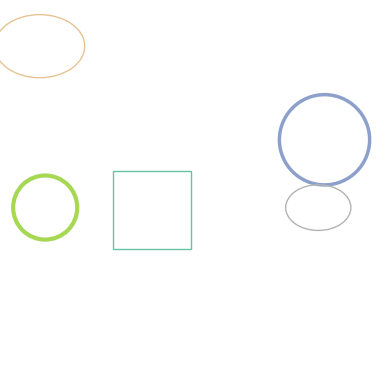[{"shape": "square", "thickness": 1, "radius": 0.51, "center": [0.395, 0.455]}, {"shape": "circle", "thickness": 2.5, "radius": 0.59, "center": [0.843, 0.637]}, {"shape": "circle", "thickness": 3, "radius": 0.42, "center": [0.117, 0.461]}, {"shape": "oval", "thickness": 1, "radius": 0.59, "center": [0.103, 0.88]}, {"shape": "oval", "thickness": 1, "radius": 0.42, "center": [0.827, 0.461]}]